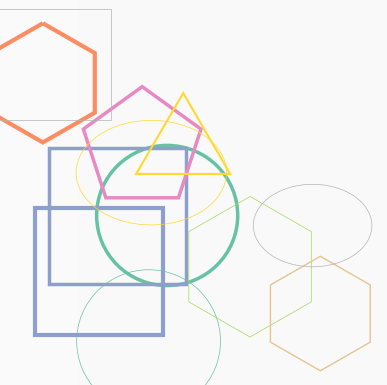[{"shape": "circle", "thickness": 2.5, "radius": 0.91, "center": [0.431, 0.44]}, {"shape": "circle", "thickness": 0.5, "radius": 0.93, "center": [0.383, 0.114]}, {"shape": "hexagon", "thickness": 3, "radius": 0.77, "center": [0.111, 0.785]}, {"shape": "square", "thickness": 3, "radius": 0.82, "center": [0.256, 0.295]}, {"shape": "square", "thickness": 2.5, "radius": 0.89, "center": [0.304, 0.439]}, {"shape": "pentagon", "thickness": 2.5, "radius": 0.8, "center": [0.367, 0.615]}, {"shape": "hexagon", "thickness": 0.5, "radius": 0.91, "center": [0.645, 0.307]}, {"shape": "triangle", "thickness": 1.5, "radius": 0.7, "center": [0.473, 0.618]}, {"shape": "oval", "thickness": 0.5, "radius": 0.97, "center": [0.39, 0.552]}, {"shape": "hexagon", "thickness": 1, "radius": 0.74, "center": [0.827, 0.186]}, {"shape": "oval", "thickness": 0.5, "radius": 0.76, "center": [0.807, 0.414]}, {"shape": "square", "thickness": 0.5, "radius": 0.72, "center": [0.142, 0.833]}]